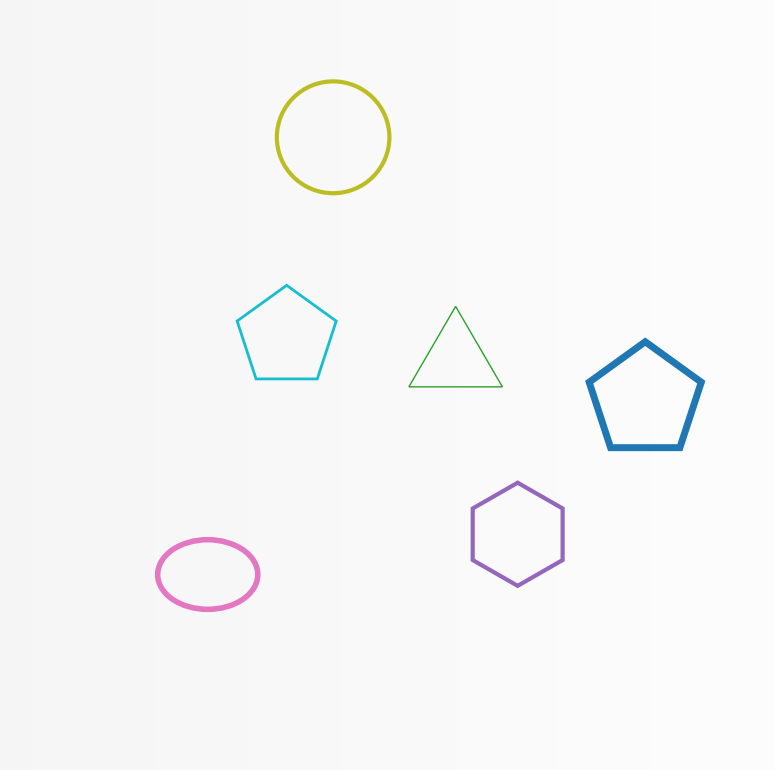[{"shape": "pentagon", "thickness": 2.5, "radius": 0.38, "center": [0.833, 0.48]}, {"shape": "triangle", "thickness": 0.5, "radius": 0.35, "center": [0.588, 0.532]}, {"shape": "hexagon", "thickness": 1.5, "radius": 0.33, "center": [0.668, 0.306]}, {"shape": "oval", "thickness": 2, "radius": 0.32, "center": [0.268, 0.254]}, {"shape": "circle", "thickness": 1.5, "radius": 0.36, "center": [0.43, 0.822]}, {"shape": "pentagon", "thickness": 1, "radius": 0.34, "center": [0.37, 0.562]}]